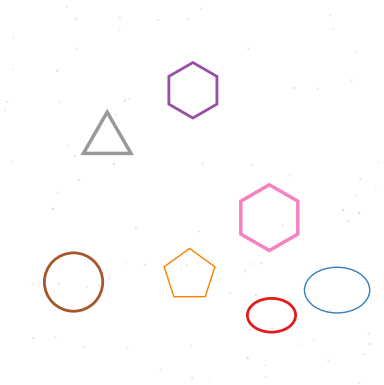[{"shape": "oval", "thickness": 2, "radius": 0.31, "center": [0.705, 0.181]}, {"shape": "oval", "thickness": 1, "radius": 0.42, "center": [0.875, 0.246]}, {"shape": "hexagon", "thickness": 2, "radius": 0.36, "center": [0.501, 0.766]}, {"shape": "pentagon", "thickness": 1, "radius": 0.35, "center": [0.492, 0.285]}, {"shape": "circle", "thickness": 2, "radius": 0.38, "center": [0.191, 0.267]}, {"shape": "hexagon", "thickness": 2.5, "radius": 0.43, "center": [0.7, 0.435]}, {"shape": "triangle", "thickness": 2.5, "radius": 0.36, "center": [0.278, 0.637]}]